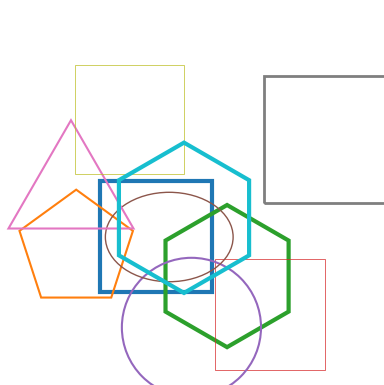[{"shape": "square", "thickness": 3, "radius": 0.72, "center": [0.405, 0.386]}, {"shape": "pentagon", "thickness": 1.5, "radius": 0.77, "center": [0.198, 0.352]}, {"shape": "hexagon", "thickness": 3, "radius": 0.92, "center": [0.59, 0.283]}, {"shape": "square", "thickness": 0.5, "radius": 0.72, "center": [0.701, 0.184]}, {"shape": "circle", "thickness": 1.5, "radius": 0.9, "center": [0.497, 0.15]}, {"shape": "oval", "thickness": 1, "radius": 0.83, "center": [0.44, 0.384]}, {"shape": "triangle", "thickness": 1.5, "radius": 0.94, "center": [0.184, 0.5]}, {"shape": "square", "thickness": 2, "radius": 0.82, "center": [0.851, 0.638]}, {"shape": "square", "thickness": 0.5, "radius": 0.71, "center": [0.337, 0.69]}, {"shape": "hexagon", "thickness": 3, "radius": 0.98, "center": [0.478, 0.434]}]